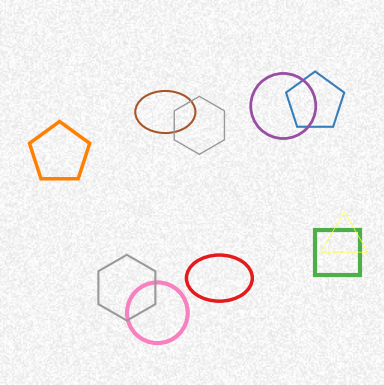[{"shape": "oval", "thickness": 2.5, "radius": 0.43, "center": [0.57, 0.278]}, {"shape": "pentagon", "thickness": 1.5, "radius": 0.4, "center": [0.819, 0.735]}, {"shape": "square", "thickness": 3, "radius": 0.29, "center": [0.877, 0.345]}, {"shape": "circle", "thickness": 2, "radius": 0.42, "center": [0.736, 0.725]}, {"shape": "pentagon", "thickness": 2.5, "radius": 0.41, "center": [0.155, 0.602]}, {"shape": "triangle", "thickness": 0.5, "radius": 0.35, "center": [0.894, 0.38]}, {"shape": "oval", "thickness": 1.5, "radius": 0.39, "center": [0.429, 0.709]}, {"shape": "circle", "thickness": 3, "radius": 0.39, "center": [0.409, 0.188]}, {"shape": "hexagon", "thickness": 1, "radius": 0.38, "center": [0.518, 0.674]}, {"shape": "hexagon", "thickness": 1.5, "radius": 0.43, "center": [0.33, 0.253]}]